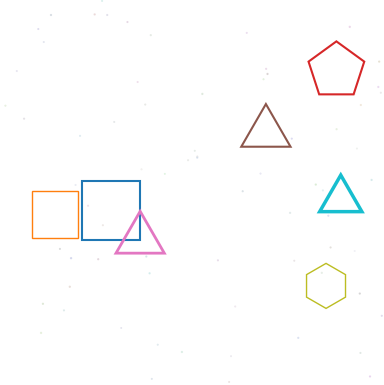[{"shape": "square", "thickness": 1.5, "radius": 0.38, "center": [0.288, 0.453]}, {"shape": "square", "thickness": 1, "radius": 0.3, "center": [0.143, 0.443]}, {"shape": "pentagon", "thickness": 1.5, "radius": 0.38, "center": [0.874, 0.816]}, {"shape": "triangle", "thickness": 1.5, "radius": 0.37, "center": [0.691, 0.656]}, {"shape": "triangle", "thickness": 2, "radius": 0.36, "center": [0.364, 0.379]}, {"shape": "hexagon", "thickness": 1, "radius": 0.29, "center": [0.847, 0.257]}, {"shape": "triangle", "thickness": 2.5, "radius": 0.32, "center": [0.885, 0.482]}]